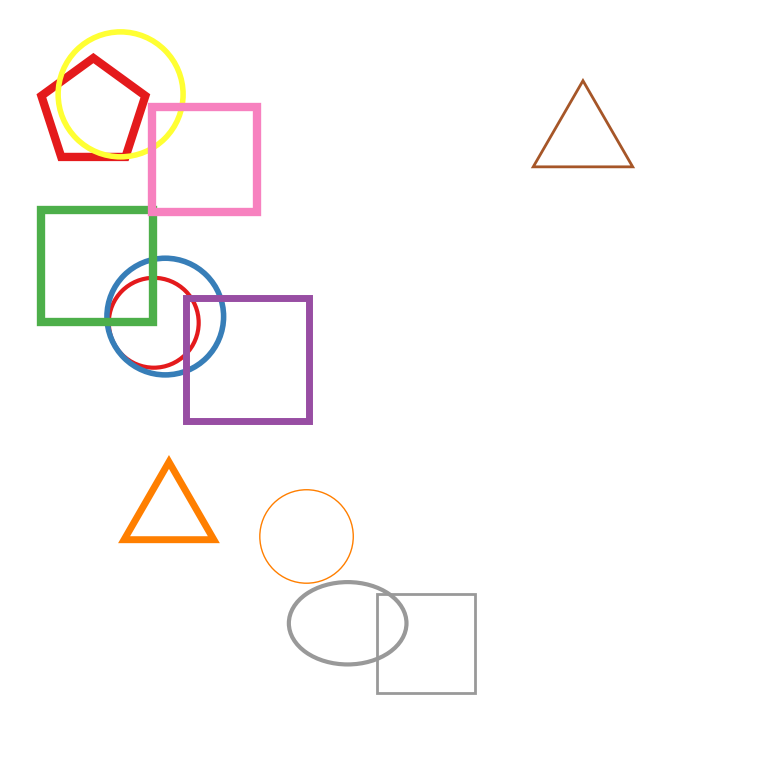[{"shape": "pentagon", "thickness": 3, "radius": 0.35, "center": [0.121, 0.854]}, {"shape": "circle", "thickness": 1.5, "radius": 0.29, "center": [0.2, 0.581]}, {"shape": "circle", "thickness": 2, "radius": 0.38, "center": [0.215, 0.589]}, {"shape": "square", "thickness": 3, "radius": 0.36, "center": [0.126, 0.654]}, {"shape": "square", "thickness": 2.5, "radius": 0.4, "center": [0.322, 0.533]}, {"shape": "circle", "thickness": 0.5, "radius": 0.3, "center": [0.398, 0.303]}, {"shape": "triangle", "thickness": 2.5, "radius": 0.34, "center": [0.219, 0.333]}, {"shape": "circle", "thickness": 2, "radius": 0.41, "center": [0.157, 0.877]}, {"shape": "triangle", "thickness": 1, "radius": 0.37, "center": [0.757, 0.821]}, {"shape": "square", "thickness": 3, "radius": 0.34, "center": [0.266, 0.793]}, {"shape": "oval", "thickness": 1.5, "radius": 0.38, "center": [0.452, 0.191]}, {"shape": "square", "thickness": 1, "radius": 0.32, "center": [0.553, 0.164]}]